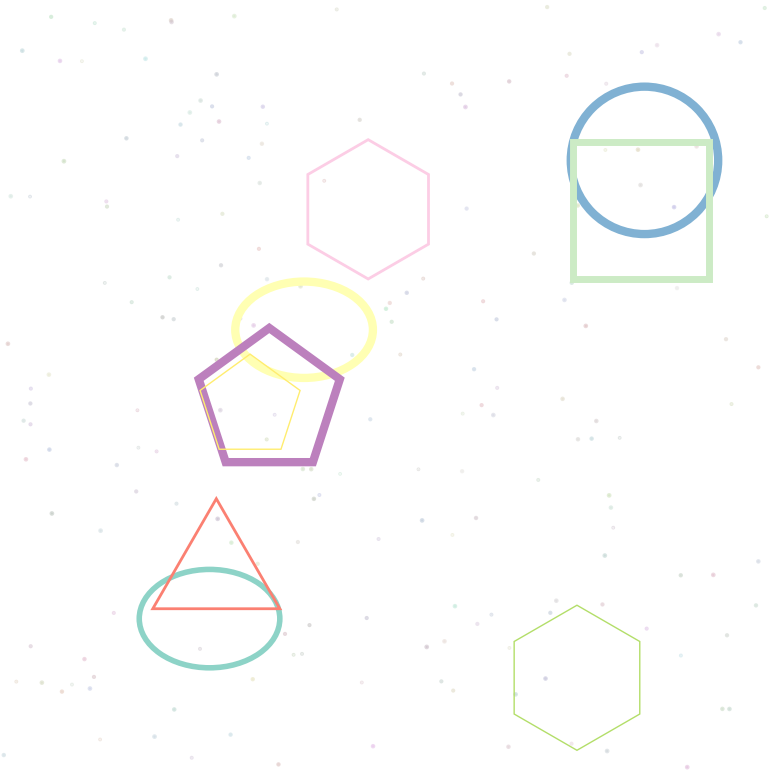[{"shape": "oval", "thickness": 2, "radius": 0.46, "center": [0.272, 0.197]}, {"shape": "oval", "thickness": 3, "radius": 0.45, "center": [0.395, 0.572]}, {"shape": "triangle", "thickness": 1, "radius": 0.48, "center": [0.281, 0.257]}, {"shape": "circle", "thickness": 3, "radius": 0.48, "center": [0.837, 0.792]}, {"shape": "hexagon", "thickness": 0.5, "radius": 0.47, "center": [0.749, 0.12]}, {"shape": "hexagon", "thickness": 1, "radius": 0.45, "center": [0.478, 0.728]}, {"shape": "pentagon", "thickness": 3, "radius": 0.48, "center": [0.35, 0.478]}, {"shape": "square", "thickness": 2.5, "radius": 0.44, "center": [0.832, 0.727]}, {"shape": "pentagon", "thickness": 0.5, "radius": 0.34, "center": [0.325, 0.472]}]